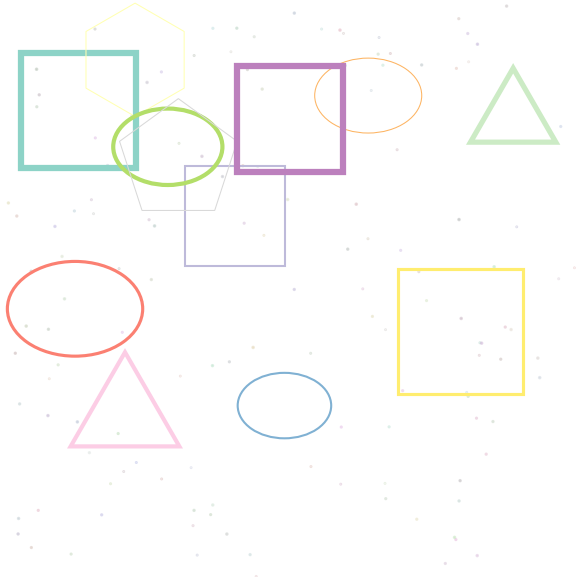[{"shape": "square", "thickness": 3, "radius": 0.5, "center": [0.136, 0.808]}, {"shape": "hexagon", "thickness": 0.5, "radius": 0.49, "center": [0.234, 0.896]}, {"shape": "square", "thickness": 1, "radius": 0.43, "center": [0.406, 0.625]}, {"shape": "oval", "thickness": 1.5, "radius": 0.59, "center": [0.13, 0.464]}, {"shape": "oval", "thickness": 1, "radius": 0.4, "center": [0.493, 0.297]}, {"shape": "oval", "thickness": 0.5, "radius": 0.46, "center": [0.638, 0.834]}, {"shape": "oval", "thickness": 2, "radius": 0.47, "center": [0.291, 0.745]}, {"shape": "triangle", "thickness": 2, "radius": 0.54, "center": [0.216, 0.28]}, {"shape": "pentagon", "thickness": 0.5, "radius": 0.54, "center": [0.309, 0.721]}, {"shape": "square", "thickness": 3, "radius": 0.46, "center": [0.503, 0.793]}, {"shape": "triangle", "thickness": 2.5, "radius": 0.43, "center": [0.889, 0.796]}, {"shape": "square", "thickness": 1.5, "radius": 0.54, "center": [0.797, 0.425]}]